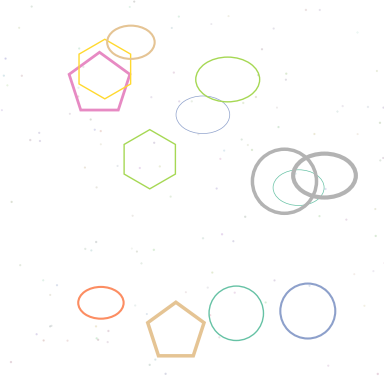[{"shape": "oval", "thickness": 0.5, "radius": 0.33, "center": [0.776, 0.513]}, {"shape": "circle", "thickness": 1, "radius": 0.35, "center": [0.614, 0.186]}, {"shape": "oval", "thickness": 1.5, "radius": 0.29, "center": [0.262, 0.214]}, {"shape": "circle", "thickness": 1.5, "radius": 0.36, "center": [0.799, 0.192]}, {"shape": "oval", "thickness": 0.5, "radius": 0.35, "center": [0.527, 0.702]}, {"shape": "pentagon", "thickness": 2, "radius": 0.41, "center": [0.258, 0.781]}, {"shape": "oval", "thickness": 1, "radius": 0.41, "center": [0.591, 0.794]}, {"shape": "hexagon", "thickness": 1, "radius": 0.38, "center": [0.389, 0.586]}, {"shape": "hexagon", "thickness": 1, "radius": 0.39, "center": [0.272, 0.821]}, {"shape": "pentagon", "thickness": 2.5, "radius": 0.38, "center": [0.457, 0.138]}, {"shape": "oval", "thickness": 1.5, "radius": 0.31, "center": [0.34, 0.89]}, {"shape": "circle", "thickness": 2.5, "radius": 0.42, "center": [0.739, 0.529]}, {"shape": "oval", "thickness": 3, "radius": 0.41, "center": [0.843, 0.544]}]